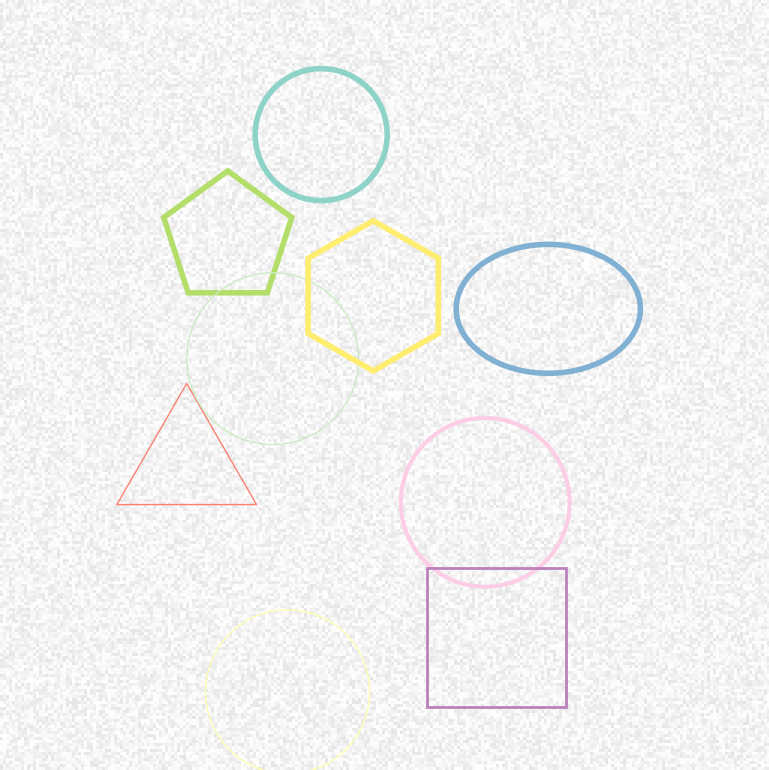[{"shape": "circle", "thickness": 2, "radius": 0.43, "center": [0.417, 0.825]}, {"shape": "circle", "thickness": 0.5, "radius": 0.53, "center": [0.373, 0.102]}, {"shape": "triangle", "thickness": 0.5, "radius": 0.52, "center": [0.242, 0.397]}, {"shape": "oval", "thickness": 2, "radius": 0.6, "center": [0.712, 0.599]}, {"shape": "pentagon", "thickness": 2, "radius": 0.44, "center": [0.296, 0.691]}, {"shape": "circle", "thickness": 1.5, "radius": 0.55, "center": [0.63, 0.348]}, {"shape": "square", "thickness": 1, "radius": 0.45, "center": [0.645, 0.172]}, {"shape": "circle", "thickness": 0.5, "radius": 0.56, "center": [0.354, 0.534]}, {"shape": "hexagon", "thickness": 2, "radius": 0.49, "center": [0.485, 0.616]}]